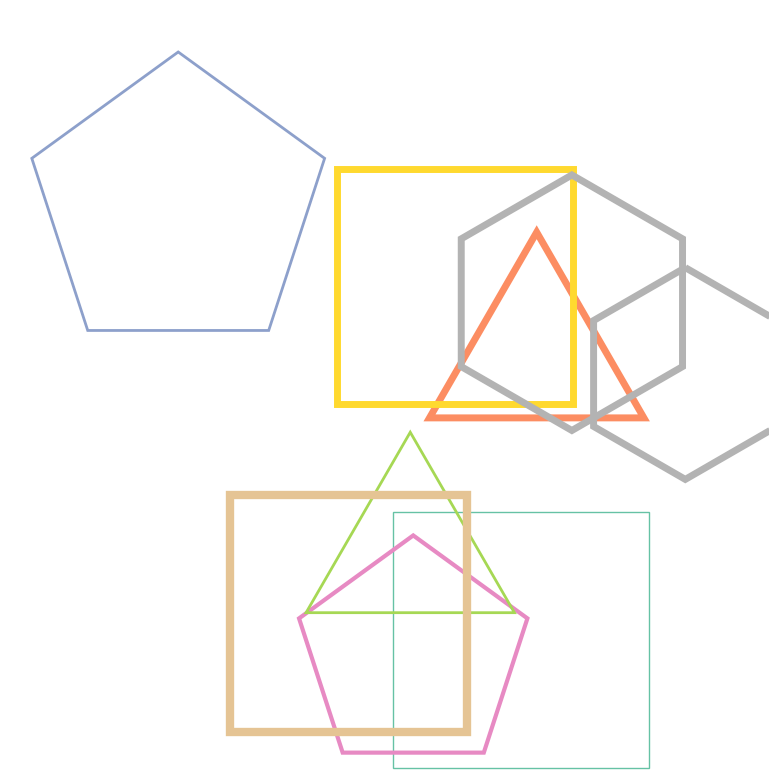[{"shape": "square", "thickness": 0.5, "radius": 0.83, "center": [0.677, 0.169]}, {"shape": "triangle", "thickness": 2.5, "radius": 0.8, "center": [0.697, 0.538]}, {"shape": "pentagon", "thickness": 1, "radius": 1.0, "center": [0.231, 0.733]}, {"shape": "pentagon", "thickness": 1.5, "radius": 0.78, "center": [0.537, 0.149]}, {"shape": "triangle", "thickness": 1, "radius": 0.78, "center": [0.533, 0.282]}, {"shape": "square", "thickness": 2.5, "radius": 0.77, "center": [0.591, 0.628]}, {"shape": "square", "thickness": 3, "radius": 0.77, "center": [0.453, 0.203]}, {"shape": "hexagon", "thickness": 2.5, "radius": 0.69, "center": [0.89, 0.515]}, {"shape": "hexagon", "thickness": 2.5, "radius": 0.83, "center": [0.743, 0.607]}]